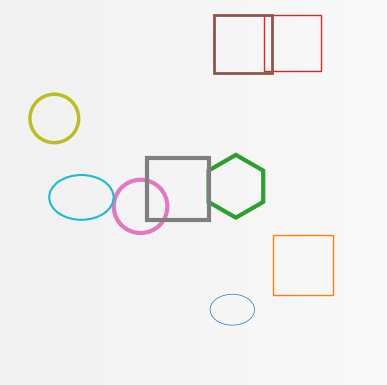[{"shape": "oval", "thickness": 0.5, "radius": 0.29, "center": [0.6, 0.196]}, {"shape": "square", "thickness": 1, "radius": 0.39, "center": [0.782, 0.312]}, {"shape": "hexagon", "thickness": 3, "radius": 0.41, "center": [0.609, 0.516]}, {"shape": "square", "thickness": 1, "radius": 0.36, "center": [0.755, 0.889]}, {"shape": "square", "thickness": 2, "radius": 0.37, "center": [0.626, 0.885]}, {"shape": "circle", "thickness": 3, "radius": 0.35, "center": [0.363, 0.464]}, {"shape": "square", "thickness": 3, "radius": 0.4, "center": [0.46, 0.509]}, {"shape": "circle", "thickness": 2.5, "radius": 0.31, "center": [0.14, 0.692]}, {"shape": "oval", "thickness": 1.5, "radius": 0.42, "center": [0.21, 0.487]}]